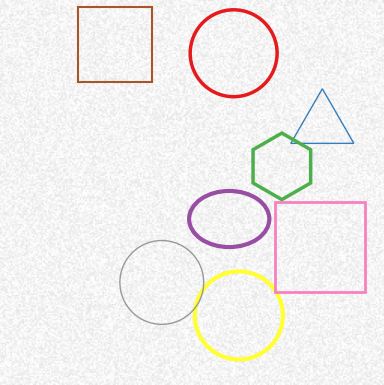[{"shape": "circle", "thickness": 2.5, "radius": 0.56, "center": [0.607, 0.862]}, {"shape": "triangle", "thickness": 1, "radius": 0.47, "center": [0.837, 0.675]}, {"shape": "hexagon", "thickness": 2.5, "radius": 0.43, "center": [0.732, 0.568]}, {"shape": "oval", "thickness": 3, "radius": 0.52, "center": [0.595, 0.431]}, {"shape": "circle", "thickness": 3, "radius": 0.57, "center": [0.62, 0.181]}, {"shape": "square", "thickness": 1.5, "radius": 0.48, "center": [0.299, 0.884]}, {"shape": "square", "thickness": 2, "radius": 0.58, "center": [0.831, 0.359]}, {"shape": "circle", "thickness": 1, "radius": 0.54, "center": [0.42, 0.266]}]